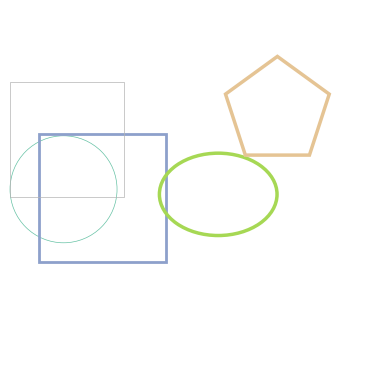[{"shape": "circle", "thickness": 0.5, "radius": 0.69, "center": [0.165, 0.508]}, {"shape": "square", "thickness": 2, "radius": 0.83, "center": [0.266, 0.485]}, {"shape": "oval", "thickness": 2.5, "radius": 0.76, "center": [0.567, 0.495]}, {"shape": "pentagon", "thickness": 2.5, "radius": 0.71, "center": [0.72, 0.712]}, {"shape": "square", "thickness": 0.5, "radius": 0.74, "center": [0.173, 0.638]}]